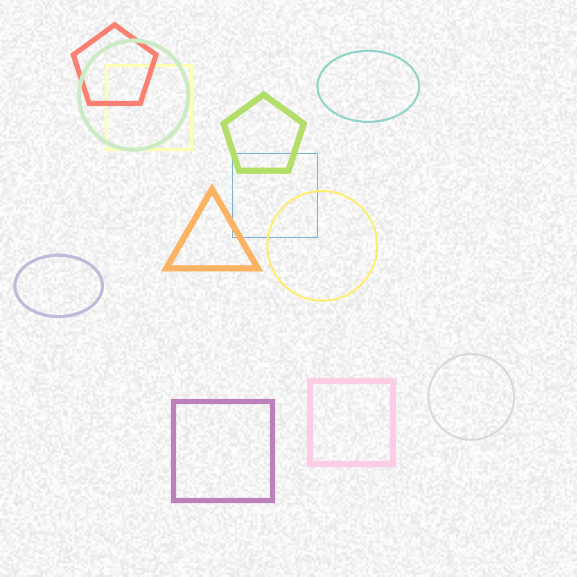[{"shape": "oval", "thickness": 1, "radius": 0.44, "center": [0.638, 0.85]}, {"shape": "square", "thickness": 1.5, "radius": 0.37, "center": [0.257, 0.814]}, {"shape": "oval", "thickness": 1.5, "radius": 0.38, "center": [0.102, 0.504]}, {"shape": "pentagon", "thickness": 2.5, "radius": 0.38, "center": [0.199, 0.881]}, {"shape": "square", "thickness": 0.5, "radius": 0.37, "center": [0.475, 0.661]}, {"shape": "triangle", "thickness": 3, "radius": 0.46, "center": [0.367, 0.58]}, {"shape": "pentagon", "thickness": 3, "radius": 0.36, "center": [0.457, 0.762]}, {"shape": "square", "thickness": 3, "radius": 0.36, "center": [0.609, 0.268]}, {"shape": "circle", "thickness": 1, "radius": 0.37, "center": [0.816, 0.312]}, {"shape": "square", "thickness": 2.5, "radius": 0.43, "center": [0.386, 0.219]}, {"shape": "circle", "thickness": 2, "radius": 0.47, "center": [0.231, 0.834]}, {"shape": "circle", "thickness": 1, "radius": 0.48, "center": [0.558, 0.573]}]